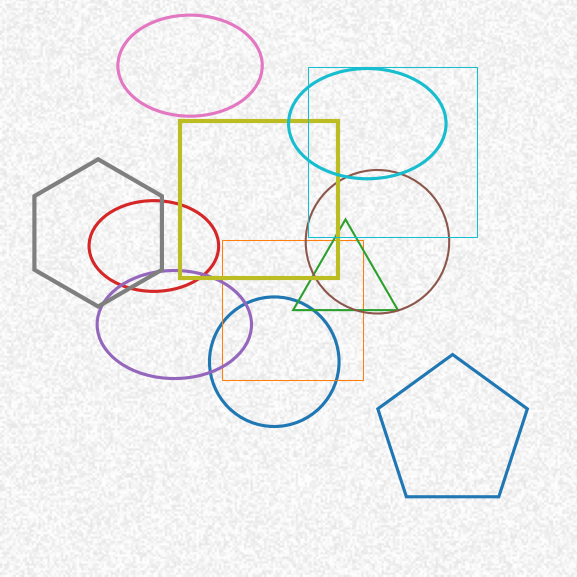[{"shape": "circle", "thickness": 1.5, "radius": 0.56, "center": [0.475, 0.373]}, {"shape": "pentagon", "thickness": 1.5, "radius": 0.68, "center": [0.784, 0.249]}, {"shape": "square", "thickness": 0.5, "radius": 0.61, "center": [0.506, 0.462]}, {"shape": "triangle", "thickness": 1, "radius": 0.52, "center": [0.598, 0.515]}, {"shape": "oval", "thickness": 1.5, "radius": 0.56, "center": [0.266, 0.573]}, {"shape": "oval", "thickness": 1.5, "radius": 0.67, "center": [0.302, 0.437]}, {"shape": "circle", "thickness": 1, "radius": 0.62, "center": [0.654, 0.581]}, {"shape": "oval", "thickness": 1.5, "radius": 0.63, "center": [0.329, 0.885]}, {"shape": "hexagon", "thickness": 2, "radius": 0.64, "center": [0.17, 0.596]}, {"shape": "square", "thickness": 2, "radius": 0.68, "center": [0.448, 0.654]}, {"shape": "square", "thickness": 0.5, "radius": 0.73, "center": [0.68, 0.736]}, {"shape": "oval", "thickness": 1.5, "radius": 0.68, "center": [0.636, 0.785]}]